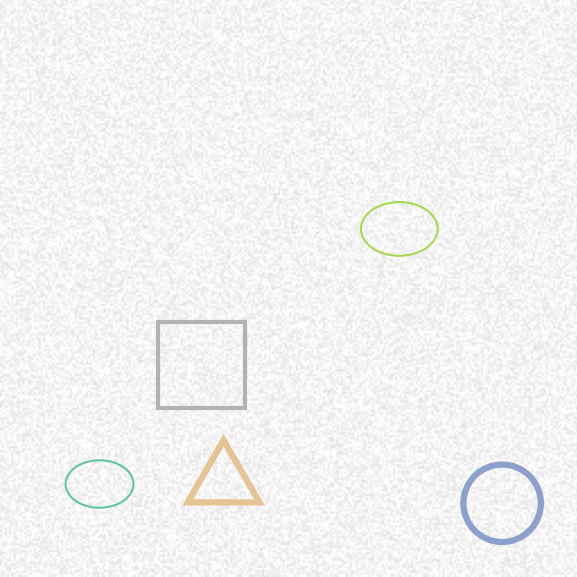[{"shape": "oval", "thickness": 1, "radius": 0.29, "center": [0.172, 0.161]}, {"shape": "circle", "thickness": 3, "radius": 0.34, "center": [0.869, 0.128]}, {"shape": "oval", "thickness": 1, "radius": 0.33, "center": [0.691, 0.603]}, {"shape": "triangle", "thickness": 3, "radius": 0.36, "center": [0.387, 0.165]}, {"shape": "square", "thickness": 2, "radius": 0.37, "center": [0.349, 0.367]}]